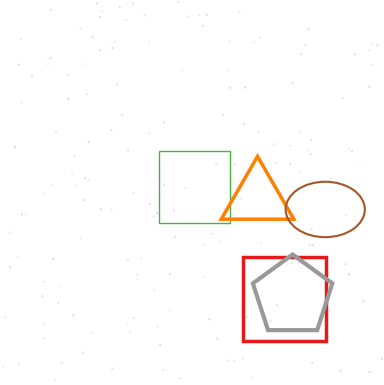[{"shape": "square", "thickness": 2.5, "radius": 0.54, "center": [0.739, 0.224]}, {"shape": "square", "thickness": 1, "radius": 0.46, "center": [0.505, 0.514]}, {"shape": "triangle", "thickness": 2.5, "radius": 0.54, "center": [0.669, 0.485]}, {"shape": "oval", "thickness": 1.5, "radius": 0.51, "center": [0.845, 0.456]}, {"shape": "pentagon", "thickness": 3, "radius": 0.54, "center": [0.76, 0.23]}]